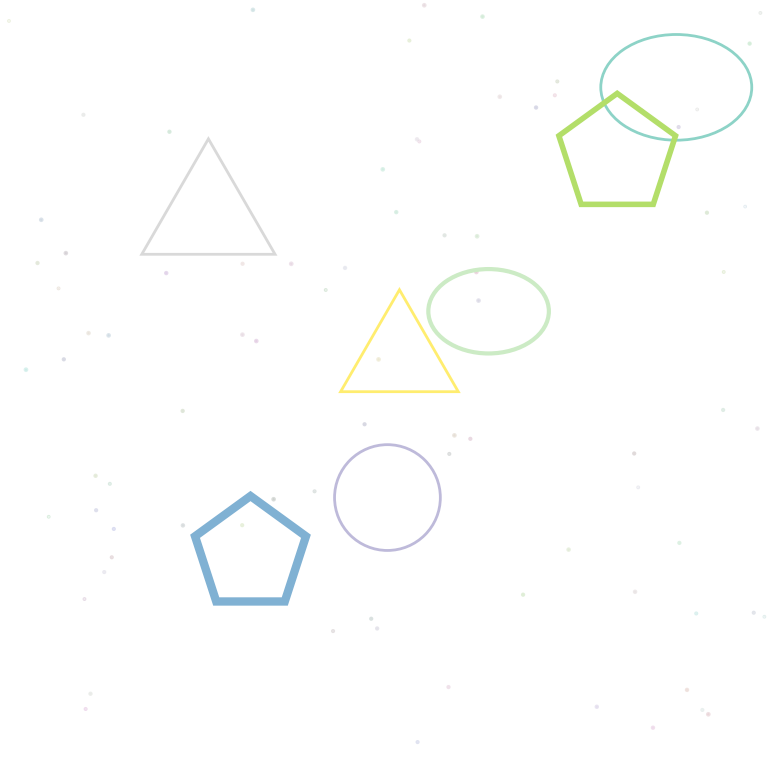[{"shape": "oval", "thickness": 1, "radius": 0.49, "center": [0.878, 0.887]}, {"shape": "circle", "thickness": 1, "radius": 0.34, "center": [0.503, 0.354]}, {"shape": "pentagon", "thickness": 3, "radius": 0.38, "center": [0.325, 0.28]}, {"shape": "pentagon", "thickness": 2, "radius": 0.4, "center": [0.802, 0.799]}, {"shape": "triangle", "thickness": 1, "radius": 0.5, "center": [0.271, 0.72]}, {"shape": "oval", "thickness": 1.5, "radius": 0.39, "center": [0.635, 0.596]}, {"shape": "triangle", "thickness": 1, "radius": 0.44, "center": [0.519, 0.535]}]